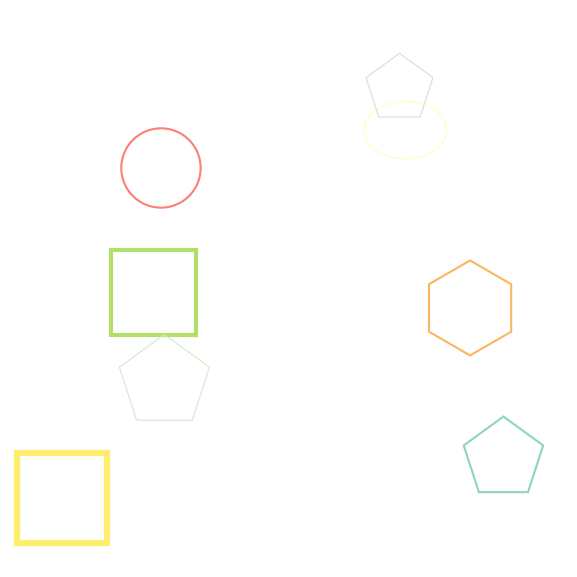[{"shape": "pentagon", "thickness": 1, "radius": 0.36, "center": [0.872, 0.205]}, {"shape": "oval", "thickness": 0.5, "radius": 0.36, "center": [0.702, 0.774]}, {"shape": "circle", "thickness": 1, "radius": 0.34, "center": [0.279, 0.708]}, {"shape": "hexagon", "thickness": 1, "radius": 0.41, "center": [0.814, 0.466]}, {"shape": "square", "thickness": 2, "radius": 0.37, "center": [0.266, 0.493]}, {"shape": "pentagon", "thickness": 0.5, "radius": 0.3, "center": [0.692, 0.846]}, {"shape": "pentagon", "thickness": 0.5, "radius": 0.41, "center": [0.285, 0.338]}, {"shape": "square", "thickness": 3, "radius": 0.39, "center": [0.107, 0.137]}]